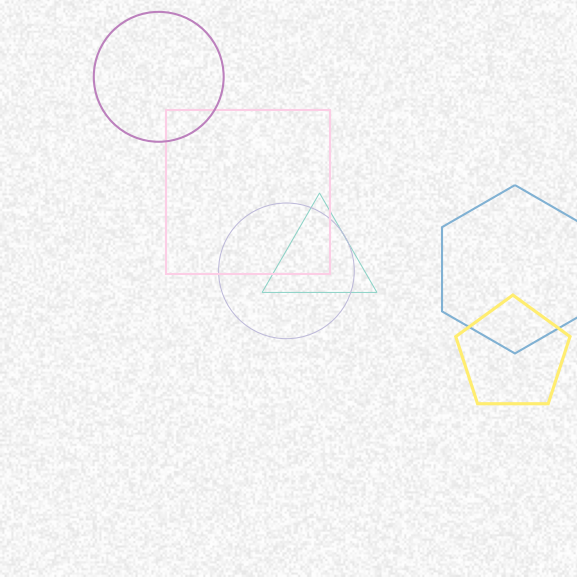[{"shape": "triangle", "thickness": 0.5, "radius": 0.57, "center": [0.553, 0.55]}, {"shape": "circle", "thickness": 0.5, "radius": 0.59, "center": [0.496, 0.53]}, {"shape": "hexagon", "thickness": 1, "radius": 0.73, "center": [0.892, 0.533]}, {"shape": "square", "thickness": 1, "radius": 0.71, "center": [0.429, 0.666]}, {"shape": "circle", "thickness": 1, "radius": 0.56, "center": [0.275, 0.866]}, {"shape": "pentagon", "thickness": 1.5, "radius": 0.52, "center": [0.888, 0.384]}]